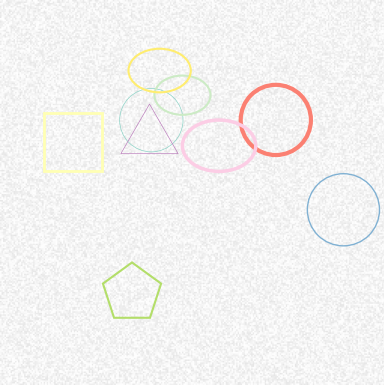[{"shape": "circle", "thickness": 0.5, "radius": 0.41, "center": [0.393, 0.688]}, {"shape": "square", "thickness": 2, "radius": 0.38, "center": [0.19, 0.63]}, {"shape": "circle", "thickness": 3, "radius": 0.46, "center": [0.716, 0.688]}, {"shape": "circle", "thickness": 1, "radius": 0.47, "center": [0.892, 0.455]}, {"shape": "pentagon", "thickness": 1.5, "radius": 0.4, "center": [0.343, 0.239]}, {"shape": "oval", "thickness": 2.5, "radius": 0.48, "center": [0.569, 0.622]}, {"shape": "triangle", "thickness": 0.5, "radius": 0.43, "center": [0.388, 0.644]}, {"shape": "oval", "thickness": 1.5, "radius": 0.36, "center": [0.474, 0.753]}, {"shape": "oval", "thickness": 1.5, "radius": 0.4, "center": [0.415, 0.817]}]